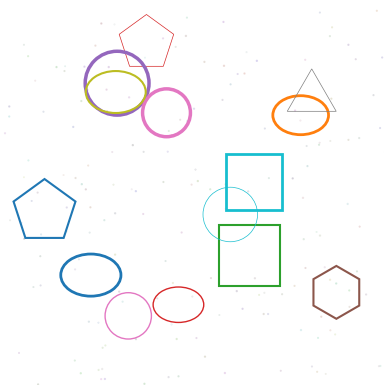[{"shape": "pentagon", "thickness": 1.5, "radius": 0.42, "center": [0.116, 0.45]}, {"shape": "oval", "thickness": 2, "radius": 0.39, "center": [0.236, 0.285]}, {"shape": "oval", "thickness": 2, "radius": 0.36, "center": [0.781, 0.701]}, {"shape": "square", "thickness": 1.5, "radius": 0.4, "center": [0.649, 0.337]}, {"shape": "oval", "thickness": 1, "radius": 0.33, "center": [0.463, 0.209]}, {"shape": "pentagon", "thickness": 0.5, "radius": 0.37, "center": [0.38, 0.888]}, {"shape": "circle", "thickness": 2.5, "radius": 0.41, "center": [0.304, 0.784]}, {"shape": "hexagon", "thickness": 1.5, "radius": 0.34, "center": [0.874, 0.241]}, {"shape": "circle", "thickness": 2.5, "radius": 0.31, "center": [0.433, 0.707]}, {"shape": "circle", "thickness": 1, "radius": 0.3, "center": [0.333, 0.18]}, {"shape": "triangle", "thickness": 0.5, "radius": 0.37, "center": [0.81, 0.748]}, {"shape": "oval", "thickness": 1.5, "radius": 0.39, "center": [0.301, 0.761]}, {"shape": "circle", "thickness": 0.5, "radius": 0.35, "center": [0.598, 0.443]}, {"shape": "square", "thickness": 2, "radius": 0.37, "center": [0.659, 0.528]}]